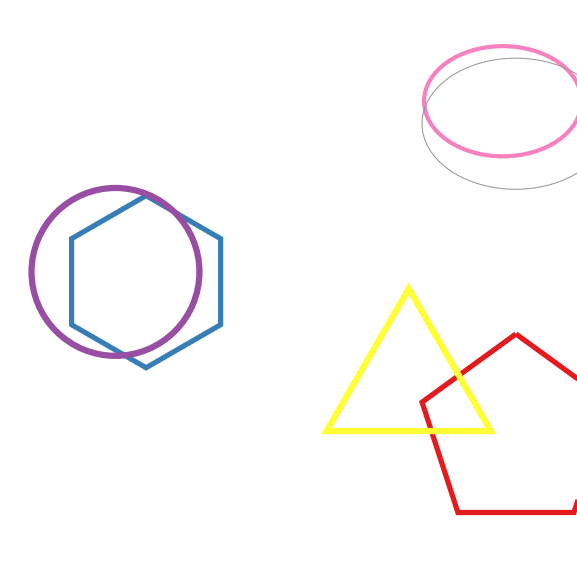[{"shape": "pentagon", "thickness": 2.5, "radius": 0.85, "center": [0.893, 0.25]}, {"shape": "hexagon", "thickness": 2.5, "radius": 0.74, "center": [0.253, 0.511]}, {"shape": "circle", "thickness": 3, "radius": 0.73, "center": [0.2, 0.528]}, {"shape": "triangle", "thickness": 3, "radius": 0.82, "center": [0.708, 0.335]}, {"shape": "oval", "thickness": 2, "radius": 0.68, "center": [0.871, 0.824]}, {"shape": "oval", "thickness": 0.5, "radius": 0.81, "center": [0.893, 0.785]}]